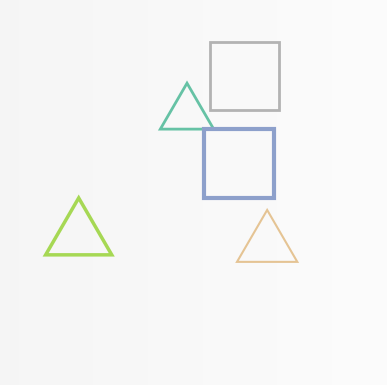[{"shape": "triangle", "thickness": 2, "radius": 0.4, "center": [0.483, 0.704]}, {"shape": "square", "thickness": 3, "radius": 0.45, "center": [0.616, 0.576]}, {"shape": "triangle", "thickness": 2.5, "radius": 0.49, "center": [0.203, 0.387]}, {"shape": "triangle", "thickness": 1.5, "radius": 0.45, "center": [0.689, 0.365]}, {"shape": "square", "thickness": 2, "radius": 0.44, "center": [0.631, 0.802]}]